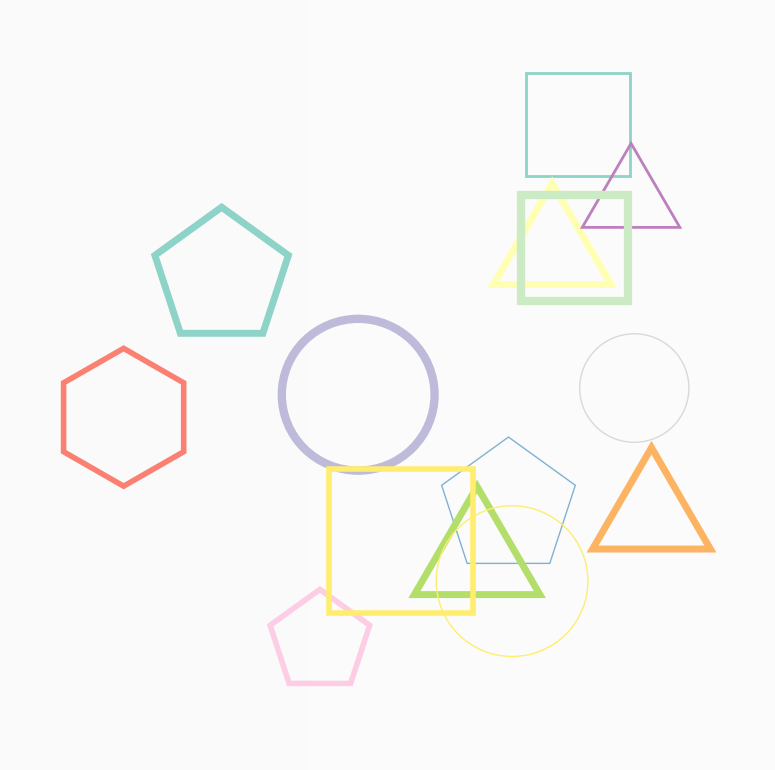[{"shape": "pentagon", "thickness": 2.5, "radius": 0.45, "center": [0.286, 0.64]}, {"shape": "square", "thickness": 1, "radius": 0.33, "center": [0.746, 0.838]}, {"shape": "triangle", "thickness": 2.5, "radius": 0.44, "center": [0.712, 0.674]}, {"shape": "circle", "thickness": 3, "radius": 0.49, "center": [0.462, 0.487]}, {"shape": "hexagon", "thickness": 2, "radius": 0.45, "center": [0.16, 0.458]}, {"shape": "pentagon", "thickness": 0.5, "radius": 0.45, "center": [0.656, 0.342]}, {"shape": "triangle", "thickness": 2.5, "radius": 0.44, "center": [0.841, 0.331]}, {"shape": "triangle", "thickness": 2.5, "radius": 0.47, "center": [0.616, 0.275]}, {"shape": "pentagon", "thickness": 2, "radius": 0.34, "center": [0.413, 0.167]}, {"shape": "circle", "thickness": 0.5, "radius": 0.35, "center": [0.818, 0.496]}, {"shape": "triangle", "thickness": 1, "radius": 0.36, "center": [0.814, 0.741]}, {"shape": "square", "thickness": 3, "radius": 0.34, "center": [0.741, 0.678]}, {"shape": "square", "thickness": 2, "radius": 0.47, "center": [0.517, 0.297]}, {"shape": "circle", "thickness": 0.5, "radius": 0.49, "center": [0.661, 0.245]}]